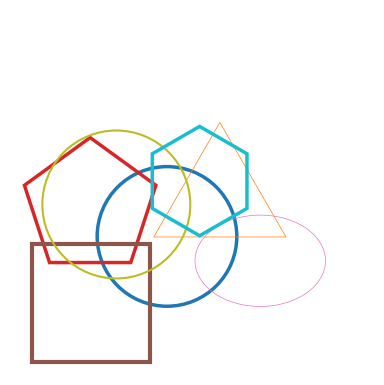[{"shape": "circle", "thickness": 2.5, "radius": 0.91, "center": [0.434, 0.386]}, {"shape": "triangle", "thickness": 0.5, "radius": 0.99, "center": [0.571, 0.484]}, {"shape": "pentagon", "thickness": 2.5, "radius": 0.9, "center": [0.234, 0.463]}, {"shape": "square", "thickness": 3, "radius": 0.76, "center": [0.236, 0.213]}, {"shape": "oval", "thickness": 0.5, "radius": 0.85, "center": [0.676, 0.323]}, {"shape": "circle", "thickness": 1.5, "radius": 0.96, "center": [0.302, 0.469]}, {"shape": "hexagon", "thickness": 2.5, "radius": 0.71, "center": [0.519, 0.53]}]